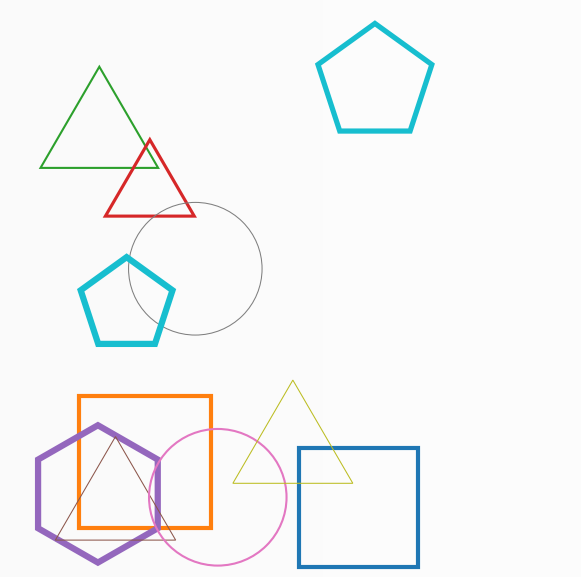[{"shape": "square", "thickness": 2, "radius": 0.51, "center": [0.617, 0.12]}, {"shape": "square", "thickness": 2, "radius": 0.57, "center": [0.249, 0.198]}, {"shape": "triangle", "thickness": 1, "radius": 0.58, "center": [0.171, 0.767]}, {"shape": "triangle", "thickness": 1.5, "radius": 0.44, "center": [0.258, 0.669]}, {"shape": "hexagon", "thickness": 3, "radius": 0.59, "center": [0.168, 0.144]}, {"shape": "triangle", "thickness": 0.5, "radius": 0.6, "center": [0.199, 0.124]}, {"shape": "circle", "thickness": 1, "radius": 0.59, "center": [0.375, 0.138]}, {"shape": "circle", "thickness": 0.5, "radius": 0.57, "center": [0.336, 0.534]}, {"shape": "triangle", "thickness": 0.5, "radius": 0.6, "center": [0.504, 0.222]}, {"shape": "pentagon", "thickness": 3, "radius": 0.42, "center": [0.218, 0.471]}, {"shape": "pentagon", "thickness": 2.5, "radius": 0.51, "center": [0.645, 0.856]}]